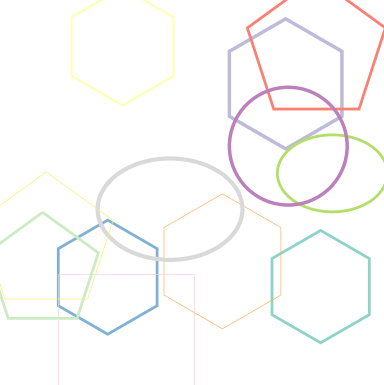[{"shape": "hexagon", "thickness": 2, "radius": 0.73, "center": [0.833, 0.256]}, {"shape": "hexagon", "thickness": 1.5, "radius": 0.76, "center": [0.318, 0.879]}, {"shape": "hexagon", "thickness": 2.5, "radius": 0.84, "center": [0.742, 0.782]}, {"shape": "pentagon", "thickness": 2, "radius": 0.94, "center": [0.822, 0.869]}, {"shape": "hexagon", "thickness": 2, "radius": 0.74, "center": [0.28, 0.28]}, {"shape": "hexagon", "thickness": 0.5, "radius": 0.88, "center": [0.578, 0.321]}, {"shape": "oval", "thickness": 2, "radius": 0.71, "center": [0.863, 0.55]}, {"shape": "square", "thickness": 0.5, "radius": 0.89, "center": [0.327, 0.11]}, {"shape": "oval", "thickness": 3, "radius": 0.94, "center": [0.442, 0.457]}, {"shape": "circle", "thickness": 2.5, "radius": 0.76, "center": [0.749, 0.62]}, {"shape": "pentagon", "thickness": 2, "radius": 0.76, "center": [0.111, 0.296]}, {"shape": "pentagon", "thickness": 0.5, "radius": 0.91, "center": [0.12, 0.371]}]